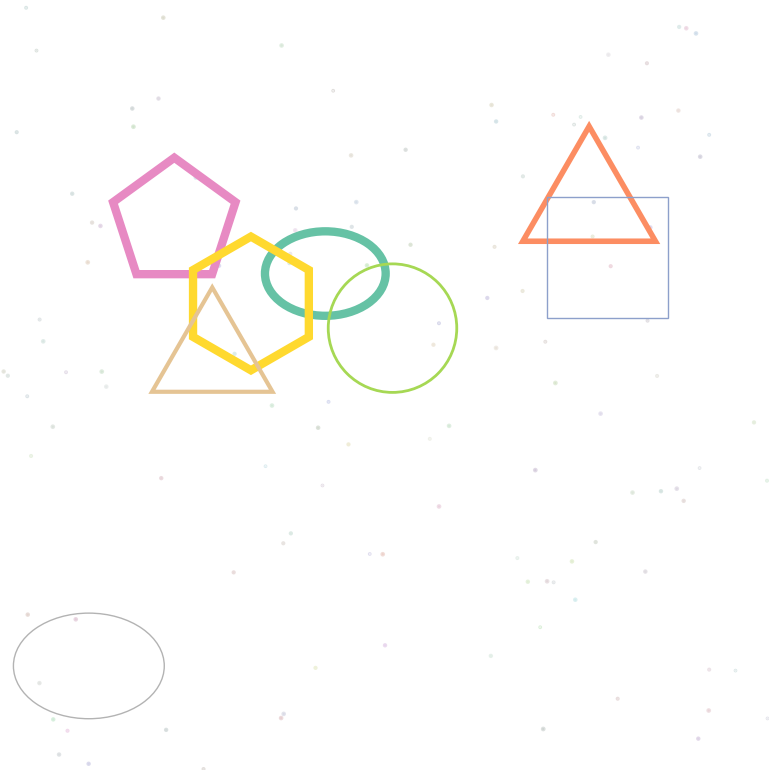[{"shape": "oval", "thickness": 3, "radius": 0.39, "center": [0.422, 0.645]}, {"shape": "triangle", "thickness": 2, "radius": 0.5, "center": [0.765, 0.736]}, {"shape": "square", "thickness": 0.5, "radius": 0.39, "center": [0.788, 0.666]}, {"shape": "pentagon", "thickness": 3, "radius": 0.42, "center": [0.226, 0.712]}, {"shape": "circle", "thickness": 1, "radius": 0.42, "center": [0.51, 0.574]}, {"shape": "hexagon", "thickness": 3, "radius": 0.43, "center": [0.326, 0.606]}, {"shape": "triangle", "thickness": 1.5, "radius": 0.45, "center": [0.276, 0.536]}, {"shape": "oval", "thickness": 0.5, "radius": 0.49, "center": [0.115, 0.135]}]